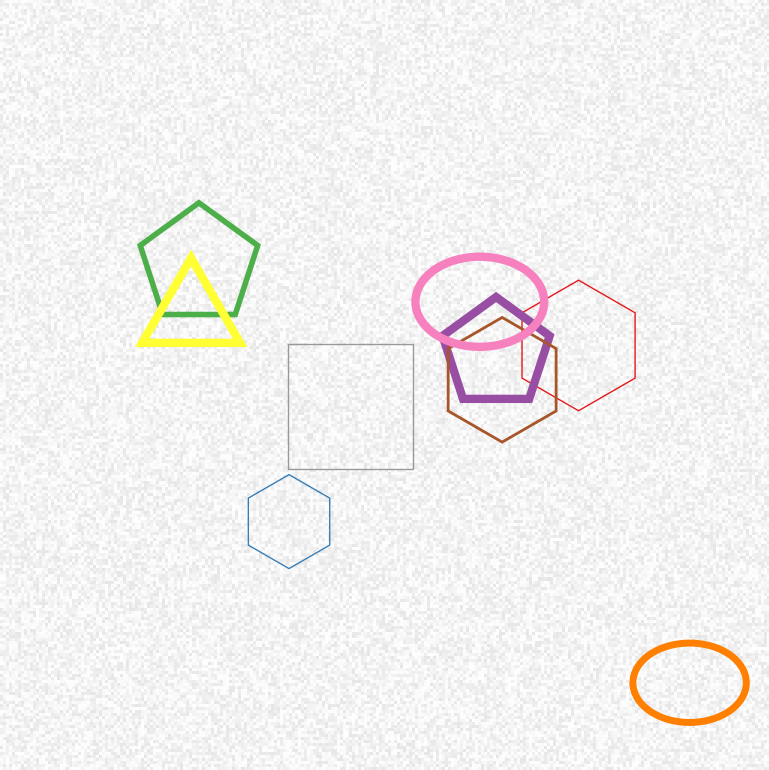[{"shape": "hexagon", "thickness": 0.5, "radius": 0.42, "center": [0.751, 0.551]}, {"shape": "hexagon", "thickness": 0.5, "radius": 0.31, "center": [0.375, 0.323]}, {"shape": "pentagon", "thickness": 2, "radius": 0.4, "center": [0.258, 0.656]}, {"shape": "pentagon", "thickness": 3, "radius": 0.37, "center": [0.644, 0.541]}, {"shape": "oval", "thickness": 2.5, "radius": 0.37, "center": [0.896, 0.113]}, {"shape": "triangle", "thickness": 3, "radius": 0.37, "center": [0.248, 0.591]}, {"shape": "hexagon", "thickness": 1, "radius": 0.4, "center": [0.652, 0.507]}, {"shape": "oval", "thickness": 3, "radius": 0.42, "center": [0.623, 0.608]}, {"shape": "square", "thickness": 0.5, "radius": 0.41, "center": [0.455, 0.472]}]